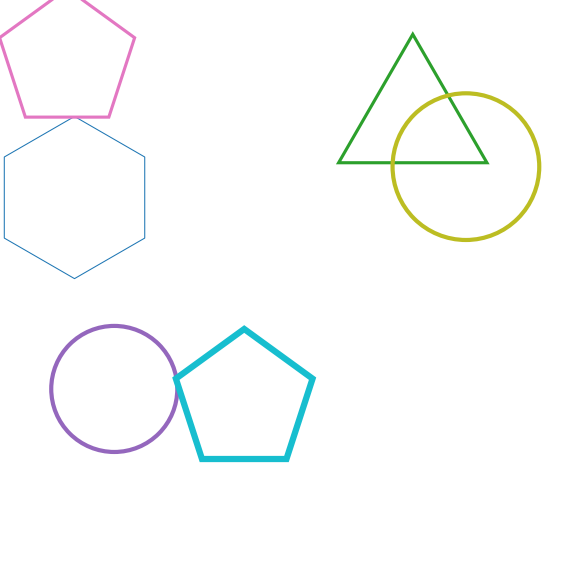[{"shape": "hexagon", "thickness": 0.5, "radius": 0.7, "center": [0.129, 0.657]}, {"shape": "triangle", "thickness": 1.5, "radius": 0.74, "center": [0.715, 0.791]}, {"shape": "circle", "thickness": 2, "radius": 0.55, "center": [0.198, 0.326]}, {"shape": "pentagon", "thickness": 1.5, "radius": 0.61, "center": [0.116, 0.896]}, {"shape": "circle", "thickness": 2, "radius": 0.64, "center": [0.807, 0.711]}, {"shape": "pentagon", "thickness": 3, "radius": 0.62, "center": [0.423, 0.305]}]